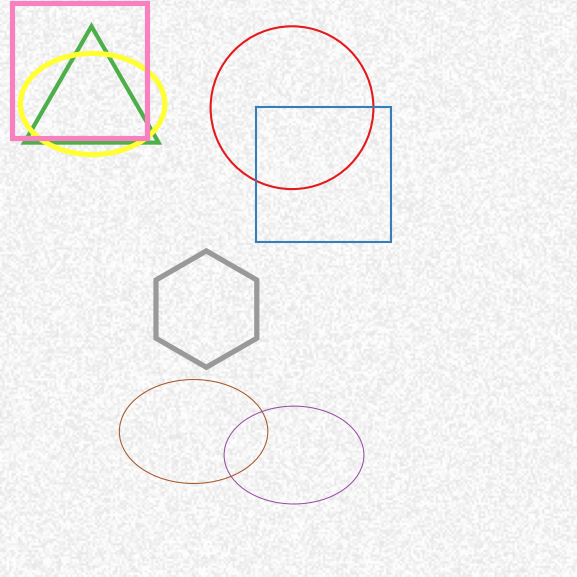[{"shape": "circle", "thickness": 1, "radius": 0.7, "center": [0.506, 0.813]}, {"shape": "square", "thickness": 1, "radius": 0.59, "center": [0.561, 0.698]}, {"shape": "triangle", "thickness": 2, "radius": 0.67, "center": [0.158, 0.819]}, {"shape": "oval", "thickness": 0.5, "radius": 0.61, "center": [0.509, 0.211]}, {"shape": "oval", "thickness": 2.5, "radius": 0.63, "center": [0.16, 0.819]}, {"shape": "oval", "thickness": 0.5, "radius": 0.64, "center": [0.335, 0.252]}, {"shape": "square", "thickness": 2.5, "radius": 0.58, "center": [0.137, 0.877]}, {"shape": "hexagon", "thickness": 2.5, "radius": 0.5, "center": [0.357, 0.464]}]